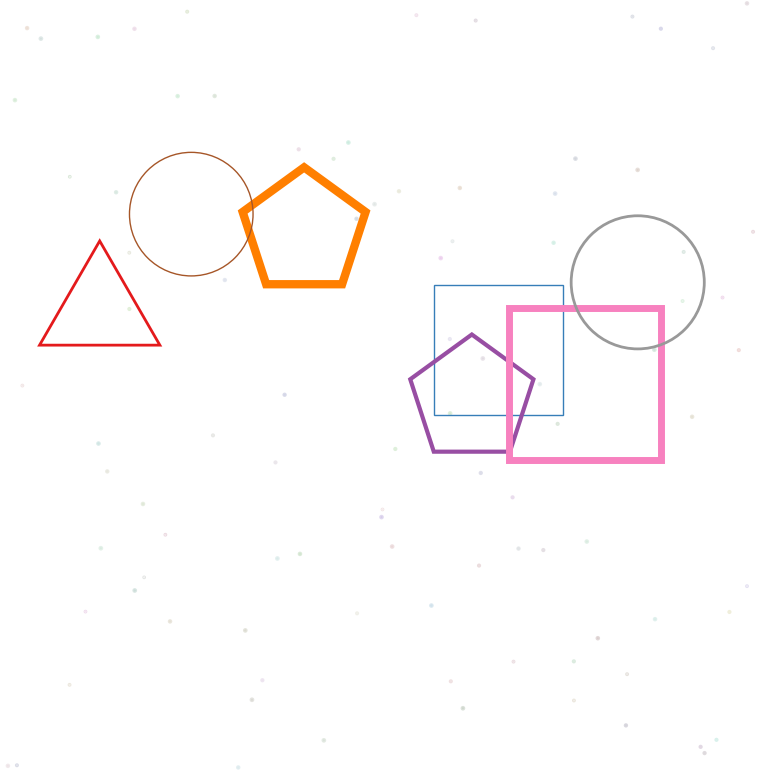[{"shape": "triangle", "thickness": 1, "radius": 0.45, "center": [0.129, 0.597]}, {"shape": "square", "thickness": 0.5, "radius": 0.42, "center": [0.648, 0.546]}, {"shape": "pentagon", "thickness": 1.5, "radius": 0.42, "center": [0.613, 0.481]}, {"shape": "pentagon", "thickness": 3, "radius": 0.42, "center": [0.395, 0.699]}, {"shape": "circle", "thickness": 0.5, "radius": 0.4, "center": [0.248, 0.722]}, {"shape": "square", "thickness": 2.5, "radius": 0.49, "center": [0.76, 0.501]}, {"shape": "circle", "thickness": 1, "radius": 0.43, "center": [0.828, 0.633]}]